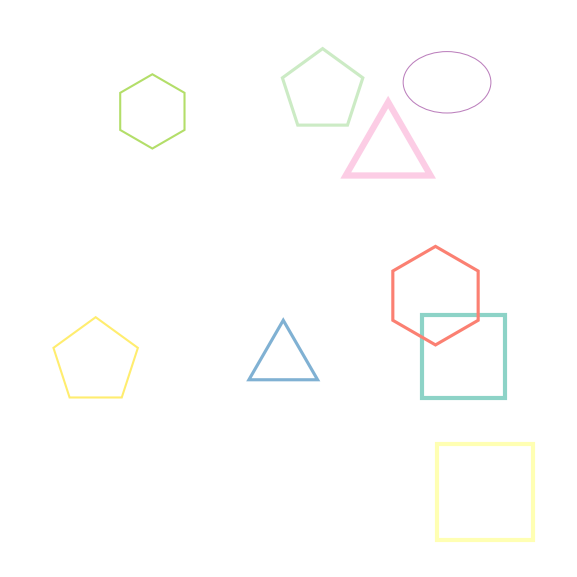[{"shape": "square", "thickness": 2, "radius": 0.36, "center": [0.803, 0.382]}, {"shape": "square", "thickness": 2, "radius": 0.42, "center": [0.84, 0.148]}, {"shape": "hexagon", "thickness": 1.5, "radius": 0.43, "center": [0.754, 0.487]}, {"shape": "triangle", "thickness": 1.5, "radius": 0.34, "center": [0.49, 0.376]}, {"shape": "hexagon", "thickness": 1, "radius": 0.32, "center": [0.264, 0.806]}, {"shape": "triangle", "thickness": 3, "radius": 0.42, "center": [0.672, 0.738]}, {"shape": "oval", "thickness": 0.5, "radius": 0.38, "center": [0.774, 0.857]}, {"shape": "pentagon", "thickness": 1.5, "radius": 0.37, "center": [0.559, 0.842]}, {"shape": "pentagon", "thickness": 1, "radius": 0.38, "center": [0.166, 0.373]}]